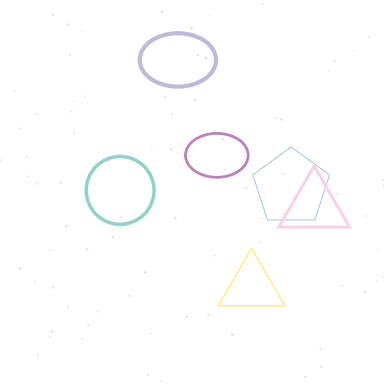[{"shape": "circle", "thickness": 2.5, "radius": 0.44, "center": [0.312, 0.505]}, {"shape": "oval", "thickness": 3, "radius": 0.5, "center": [0.462, 0.844]}, {"shape": "pentagon", "thickness": 0.5, "radius": 0.52, "center": [0.756, 0.513]}, {"shape": "triangle", "thickness": 2, "radius": 0.53, "center": [0.816, 0.463]}, {"shape": "oval", "thickness": 2, "radius": 0.41, "center": [0.563, 0.597]}, {"shape": "triangle", "thickness": 1, "radius": 0.5, "center": [0.653, 0.256]}]